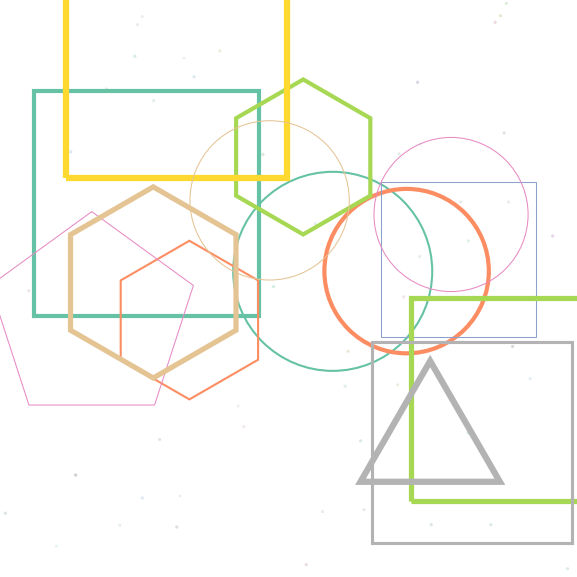[{"shape": "circle", "thickness": 1, "radius": 0.86, "center": [0.576, 0.529]}, {"shape": "square", "thickness": 2, "radius": 0.97, "center": [0.254, 0.647]}, {"shape": "hexagon", "thickness": 1, "radius": 0.69, "center": [0.328, 0.445]}, {"shape": "circle", "thickness": 2, "radius": 0.71, "center": [0.704, 0.53]}, {"shape": "square", "thickness": 0.5, "radius": 0.67, "center": [0.794, 0.55]}, {"shape": "circle", "thickness": 0.5, "radius": 0.67, "center": [0.781, 0.628]}, {"shape": "pentagon", "thickness": 0.5, "radius": 0.93, "center": [0.159, 0.448]}, {"shape": "hexagon", "thickness": 2, "radius": 0.67, "center": [0.525, 0.727]}, {"shape": "square", "thickness": 2.5, "radius": 0.88, "center": [0.887, 0.308]}, {"shape": "square", "thickness": 3, "radius": 0.95, "center": [0.306, 0.882]}, {"shape": "hexagon", "thickness": 2.5, "radius": 0.83, "center": [0.265, 0.51]}, {"shape": "circle", "thickness": 0.5, "radius": 0.69, "center": [0.467, 0.652]}, {"shape": "square", "thickness": 1.5, "radius": 0.87, "center": [0.817, 0.233]}, {"shape": "triangle", "thickness": 3, "radius": 0.7, "center": [0.745, 0.235]}]